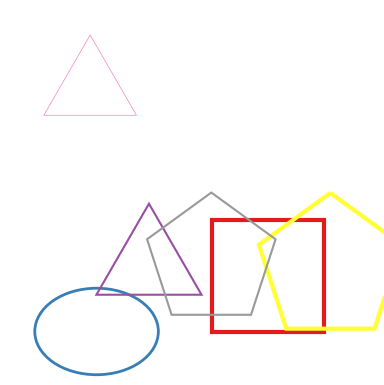[{"shape": "square", "thickness": 3, "radius": 0.73, "center": [0.697, 0.283]}, {"shape": "oval", "thickness": 2, "radius": 0.8, "center": [0.251, 0.139]}, {"shape": "triangle", "thickness": 1.5, "radius": 0.79, "center": [0.387, 0.313]}, {"shape": "pentagon", "thickness": 3, "radius": 0.97, "center": [0.858, 0.304]}, {"shape": "triangle", "thickness": 0.5, "radius": 0.7, "center": [0.234, 0.77]}, {"shape": "pentagon", "thickness": 1.5, "radius": 0.88, "center": [0.549, 0.324]}]